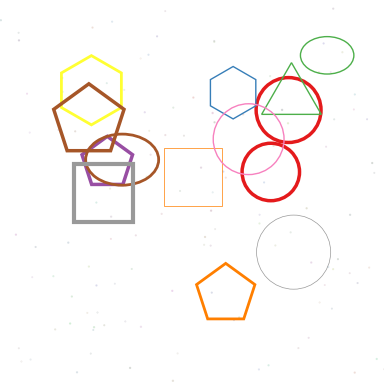[{"shape": "circle", "thickness": 2.5, "radius": 0.37, "center": [0.703, 0.553]}, {"shape": "circle", "thickness": 2.5, "radius": 0.42, "center": [0.75, 0.714]}, {"shape": "hexagon", "thickness": 1, "radius": 0.34, "center": [0.605, 0.759]}, {"shape": "triangle", "thickness": 1, "radius": 0.45, "center": [0.757, 0.748]}, {"shape": "oval", "thickness": 1, "radius": 0.35, "center": [0.85, 0.856]}, {"shape": "pentagon", "thickness": 2.5, "radius": 0.35, "center": [0.279, 0.577]}, {"shape": "square", "thickness": 0.5, "radius": 0.38, "center": [0.502, 0.541]}, {"shape": "pentagon", "thickness": 2, "radius": 0.4, "center": [0.586, 0.236]}, {"shape": "hexagon", "thickness": 2, "radius": 0.45, "center": [0.237, 0.766]}, {"shape": "oval", "thickness": 2, "radius": 0.47, "center": [0.317, 0.585]}, {"shape": "pentagon", "thickness": 2.5, "radius": 0.48, "center": [0.231, 0.686]}, {"shape": "circle", "thickness": 1, "radius": 0.46, "center": [0.646, 0.639]}, {"shape": "square", "thickness": 3, "radius": 0.38, "center": [0.268, 0.498]}, {"shape": "circle", "thickness": 0.5, "radius": 0.48, "center": [0.763, 0.345]}]